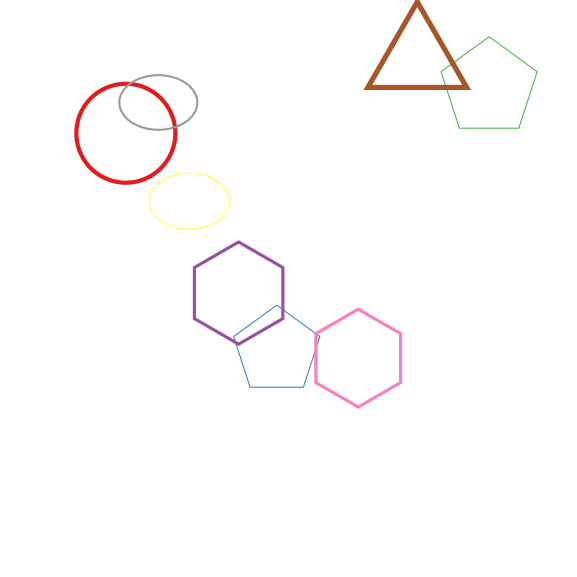[{"shape": "circle", "thickness": 2, "radius": 0.43, "center": [0.218, 0.768]}, {"shape": "pentagon", "thickness": 0.5, "radius": 0.39, "center": [0.479, 0.392]}, {"shape": "pentagon", "thickness": 0.5, "radius": 0.44, "center": [0.847, 0.848]}, {"shape": "hexagon", "thickness": 1.5, "radius": 0.44, "center": [0.413, 0.492]}, {"shape": "oval", "thickness": 0.5, "radius": 0.35, "center": [0.328, 0.651]}, {"shape": "triangle", "thickness": 2.5, "radius": 0.49, "center": [0.723, 0.897]}, {"shape": "hexagon", "thickness": 1.5, "radius": 0.42, "center": [0.62, 0.379]}, {"shape": "oval", "thickness": 1, "radius": 0.34, "center": [0.274, 0.822]}]